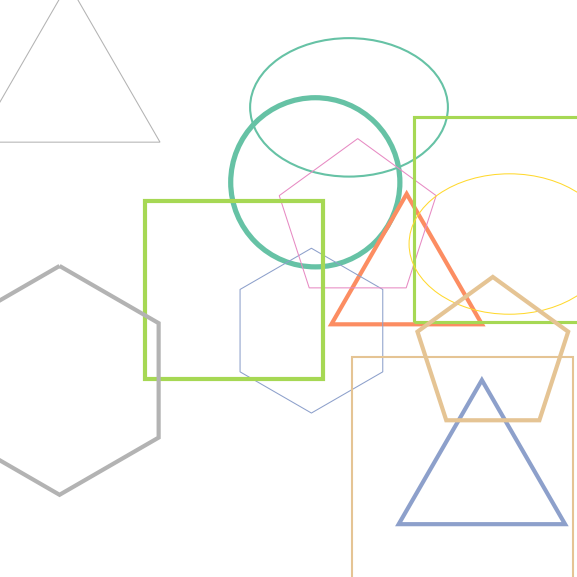[{"shape": "circle", "thickness": 2.5, "radius": 0.73, "center": [0.546, 0.683]}, {"shape": "oval", "thickness": 1, "radius": 0.86, "center": [0.604, 0.813]}, {"shape": "triangle", "thickness": 2, "radius": 0.75, "center": [0.704, 0.513]}, {"shape": "triangle", "thickness": 2, "radius": 0.83, "center": [0.834, 0.175]}, {"shape": "hexagon", "thickness": 0.5, "radius": 0.71, "center": [0.539, 0.427]}, {"shape": "pentagon", "thickness": 0.5, "radius": 0.71, "center": [0.619, 0.616]}, {"shape": "square", "thickness": 2, "radius": 0.77, "center": [0.405, 0.497]}, {"shape": "square", "thickness": 1.5, "radius": 0.89, "center": [0.894, 0.619]}, {"shape": "oval", "thickness": 0.5, "radius": 0.87, "center": [0.882, 0.577]}, {"shape": "square", "thickness": 1, "radius": 0.96, "center": [0.801, 0.189]}, {"shape": "pentagon", "thickness": 2, "radius": 0.69, "center": [0.853, 0.382]}, {"shape": "hexagon", "thickness": 2, "radius": 0.99, "center": [0.103, 0.34]}, {"shape": "triangle", "thickness": 0.5, "radius": 0.92, "center": [0.118, 0.845]}]